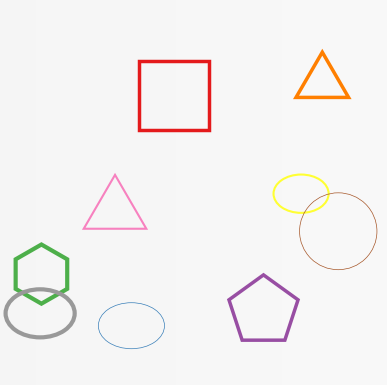[{"shape": "square", "thickness": 2.5, "radius": 0.45, "center": [0.448, 0.752]}, {"shape": "oval", "thickness": 0.5, "radius": 0.43, "center": [0.339, 0.154]}, {"shape": "hexagon", "thickness": 3, "radius": 0.38, "center": [0.107, 0.288]}, {"shape": "pentagon", "thickness": 2.5, "radius": 0.47, "center": [0.68, 0.192]}, {"shape": "triangle", "thickness": 2.5, "radius": 0.39, "center": [0.832, 0.786]}, {"shape": "oval", "thickness": 1.5, "radius": 0.36, "center": [0.777, 0.497]}, {"shape": "circle", "thickness": 0.5, "radius": 0.5, "center": [0.873, 0.399]}, {"shape": "triangle", "thickness": 1.5, "radius": 0.47, "center": [0.297, 0.452]}, {"shape": "oval", "thickness": 3, "radius": 0.45, "center": [0.104, 0.186]}]